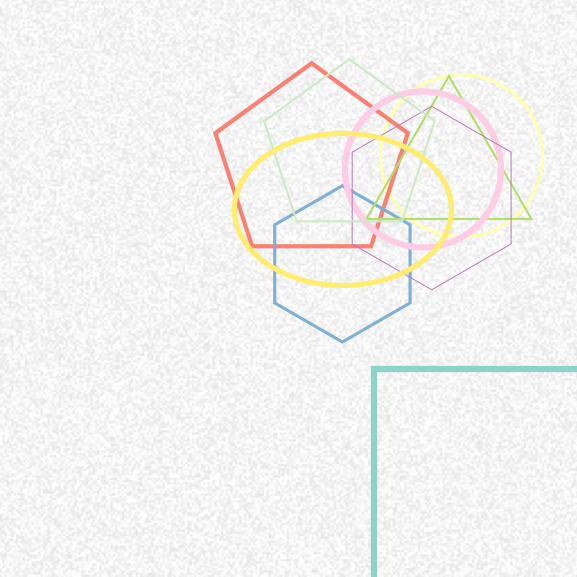[{"shape": "square", "thickness": 3, "radius": 1.0, "center": [0.846, 0.161]}, {"shape": "circle", "thickness": 1.5, "radius": 0.7, "center": [0.799, 0.729]}, {"shape": "pentagon", "thickness": 2, "radius": 0.88, "center": [0.54, 0.714]}, {"shape": "hexagon", "thickness": 1.5, "radius": 0.68, "center": [0.593, 0.542]}, {"shape": "triangle", "thickness": 1, "radius": 0.82, "center": [0.777, 0.702]}, {"shape": "circle", "thickness": 3, "radius": 0.68, "center": [0.733, 0.706]}, {"shape": "hexagon", "thickness": 0.5, "radius": 0.79, "center": [0.747, 0.656]}, {"shape": "pentagon", "thickness": 1, "radius": 0.78, "center": [0.605, 0.741]}, {"shape": "oval", "thickness": 2.5, "radius": 0.94, "center": [0.594, 0.637]}]